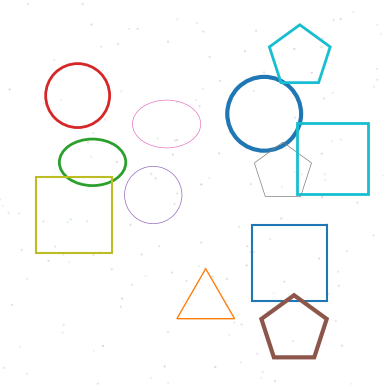[{"shape": "square", "thickness": 1.5, "radius": 0.49, "center": [0.753, 0.317]}, {"shape": "circle", "thickness": 3, "radius": 0.48, "center": [0.686, 0.704]}, {"shape": "triangle", "thickness": 1, "radius": 0.43, "center": [0.534, 0.215]}, {"shape": "oval", "thickness": 2, "radius": 0.43, "center": [0.24, 0.578]}, {"shape": "circle", "thickness": 2, "radius": 0.42, "center": [0.202, 0.752]}, {"shape": "circle", "thickness": 0.5, "radius": 0.37, "center": [0.398, 0.493]}, {"shape": "pentagon", "thickness": 3, "radius": 0.45, "center": [0.764, 0.144]}, {"shape": "oval", "thickness": 0.5, "radius": 0.44, "center": [0.433, 0.678]}, {"shape": "pentagon", "thickness": 0.5, "radius": 0.39, "center": [0.735, 0.553]}, {"shape": "square", "thickness": 1.5, "radius": 0.49, "center": [0.193, 0.442]}, {"shape": "pentagon", "thickness": 2, "radius": 0.42, "center": [0.779, 0.853]}, {"shape": "square", "thickness": 2, "radius": 0.46, "center": [0.863, 0.587]}]